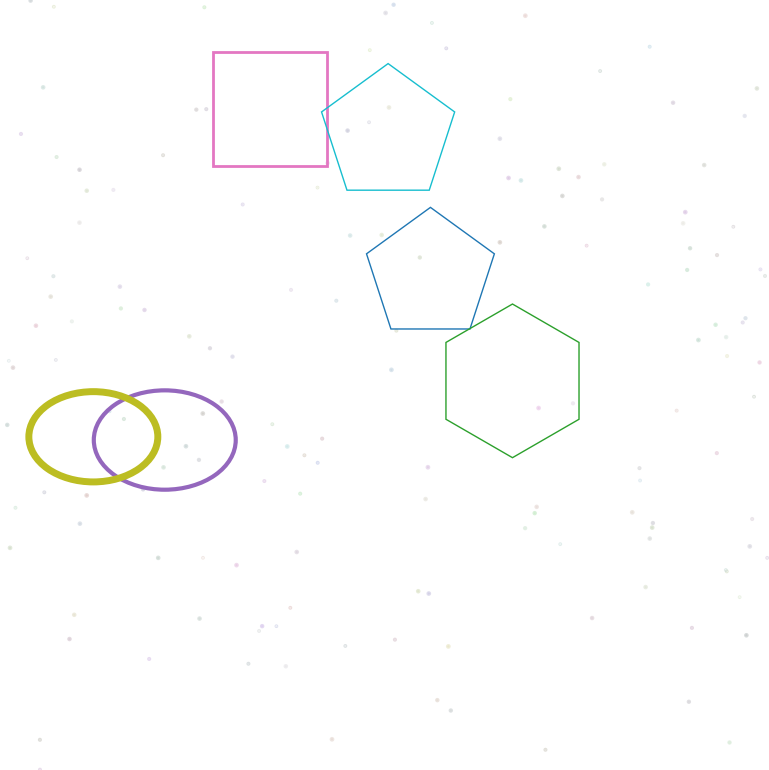[{"shape": "pentagon", "thickness": 0.5, "radius": 0.44, "center": [0.559, 0.643]}, {"shape": "hexagon", "thickness": 0.5, "radius": 0.5, "center": [0.666, 0.505]}, {"shape": "oval", "thickness": 1.5, "radius": 0.46, "center": [0.214, 0.429]}, {"shape": "square", "thickness": 1, "radius": 0.37, "center": [0.351, 0.858]}, {"shape": "oval", "thickness": 2.5, "radius": 0.42, "center": [0.121, 0.433]}, {"shape": "pentagon", "thickness": 0.5, "radius": 0.45, "center": [0.504, 0.827]}]